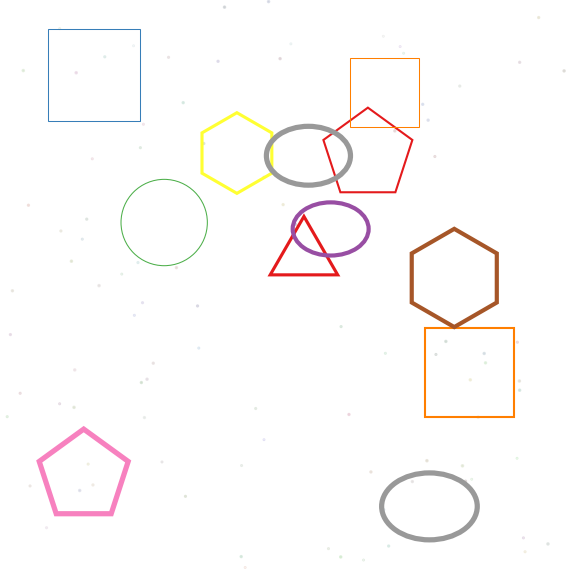[{"shape": "pentagon", "thickness": 1, "radius": 0.4, "center": [0.637, 0.732]}, {"shape": "triangle", "thickness": 1.5, "radius": 0.34, "center": [0.526, 0.557]}, {"shape": "square", "thickness": 0.5, "radius": 0.4, "center": [0.163, 0.87]}, {"shape": "circle", "thickness": 0.5, "radius": 0.37, "center": [0.284, 0.614]}, {"shape": "oval", "thickness": 2, "radius": 0.33, "center": [0.573, 0.603]}, {"shape": "square", "thickness": 0.5, "radius": 0.3, "center": [0.666, 0.839]}, {"shape": "square", "thickness": 1, "radius": 0.38, "center": [0.813, 0.354]}, {"shape": "hexagon", "thickness": 1.5, "radius": 0.35, "center": [0.41, 0.734]}, {"shape": "hexagon", "thickness": 2, "radius": 0.43, "center": [0.787, 0.518]}, {"shape": "pentagon", "thickness": 2.5, "radius": 0.4, "center": [0.145, 0.175]}, {"shape": "oval", "thickness": 2.5, "radius": 0.41, "center": [0.744, 0.122]}, {"shape": "oval", "thickness": 2.5, "radius": 0.36, "center": [0.534, 0.729]}]